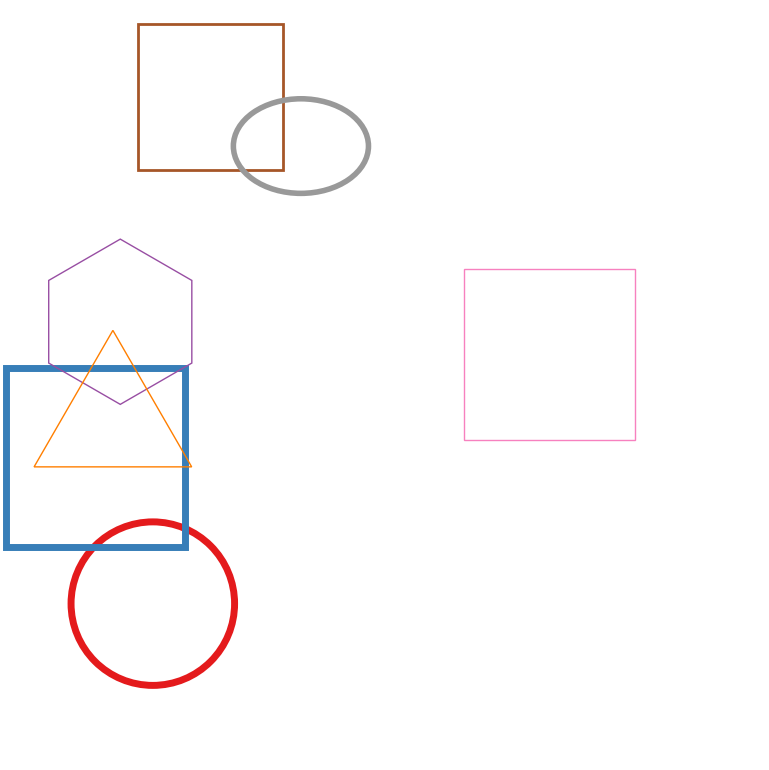[{"shape": "circle", "thickness": 2.5, "radius": 0.53, "center": [0.198, 0.216]}, {"shape": "square", "thickness": 2.5, "radius": 0.58, "center": [0.124, 0.405]}, {"shape": "hexagon", "thickness": 0.5, "radius": 0.54, "center": [0.156, 0.582]}, {"shape": "triangle", "thickness": 0.5, "radius": 0.59, "center": [0.147, 0.453]}, {"shape": "square", "thickness": 1, "radius": 0.47, "center": [0.273, 0.874]}, {"shape": "square", "thickness": 0.5, "radius": 0.55, "center": [0.713, 0.539]}, {"shape": "oval", "thickness": 2, "radius": 0.44, "center": [0.391, 0.81]}]